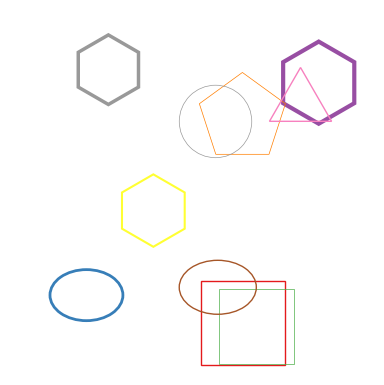[{"shape": "square", "thickness": 1, "radius": 0.55, "center": [0.632, 0.161]}, {"shape": "oval", "thickness": 2, "radius": 0.47, "center": [0.225, 0.233]}, {"shape": "square", "thickness": 0.5, "radius": 0.49, "center": [0.666, 0.153]}, {"shape": "hexagon", "thickness": 3, "radius": 0.53, "center": [0.828, 0.785]}, {"shape": "pentagon", "thickness": 0.5, "radius": 0.59, "center": [0.63, 0.694]}, {"shape": "hexagon", "thickness": 1.5, "radius": 0.47, "center": [0.398, 0.453]}, {"shape": "oval", "thickness": 1, "radius": 0.5, "center": [0.566, 0.254]}, {"shape": "triangle", "thickness": 1, "radius": 0.47, "center": [0.781, 0.731]}, {"shape": "hexagon", "thickness": 2.5, "radius": 0.45, "center": [0.282, 0.819]}, {"shape": "circle", "thickness": 0.5, "radius": 0.47, "center": [0.56, 0.685]}]